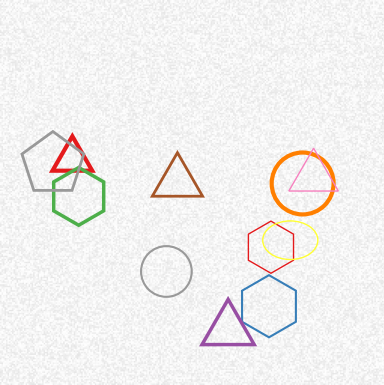[{"shape": "hexagon", "thickness": 1, "radius": 0.34, "center": [0.704, 0.358]}, {"shape": "triangle", "thickness": 3, "radius": 0.3, "center": [0.188, 0.586]}, {"shape": "hexagon", "thickness": 1.5, "radius": 0.4, "center": [0.699, 0.205]}, {"shape": "hexagon", "thickness": 2.5, "radius": 0.37, "center": [0.204, 0.49]}, {"shape": "triangle", "thickness": 2.5, "radius": 0.39, "center": [0.593, 0.144]}, {"shape": "circle", "thickness": 3, "radius": 0.4, "center": [0.786, 0.523]}, {"shape": "oval", "thickness": 1, "radius": 0.36, "center": [0.754, 0.376]}, {"shape": "triangle", "thickness": 2, "radius": 0.38, "center": [0.461, 0.528]}, {"shape": "triangle", "thickness": 1, "radius": 0.37, "center": [0.814, 0.541]}, {"shape": "circle", "thickness": 1.5, "radius": 0.33, "center": [0.432, 0.295]}, {"shape": "pentagon", "thickness": 2, "radius": 0.42, "center": [0.137, 0.574]}]